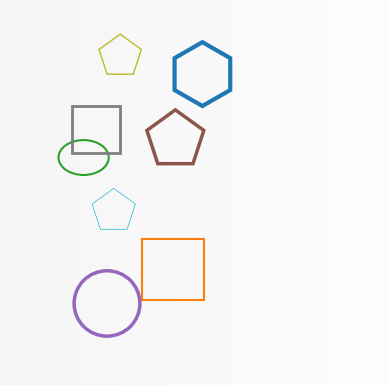[{"shape": "hexagon", "thickness": 3, "radius": 0.41, "center": [0.522, 0.808]}, {"shape": "square", "thickness": 1.5, "radius": 0.4, "center": [0.446, 0.301]}, {"shape": "oval", "thickness": 1.5, "radius": 0.32, "center": [0.216, 0.591]}, {"shape": "circle", "thickness": 2.5, "radius": 0.42, "center": [0.276, 0.212]}, {"shape": "pentagon", "thickness": 2.5, "radius": 0.39, "center": [0.453, 0.637]}, {"shape": "square", "thickness": 2, "radius": 0.31, "center": [0.249, 0.663]}, {"shape": "pentagon", "thickness": 1, "radius": 0.29, "center": [0.31, 0.854]}, {"shape": "pentagon", "thickness": 0.5, "radius": 0.29, "center": [0.294, 0.452]}]